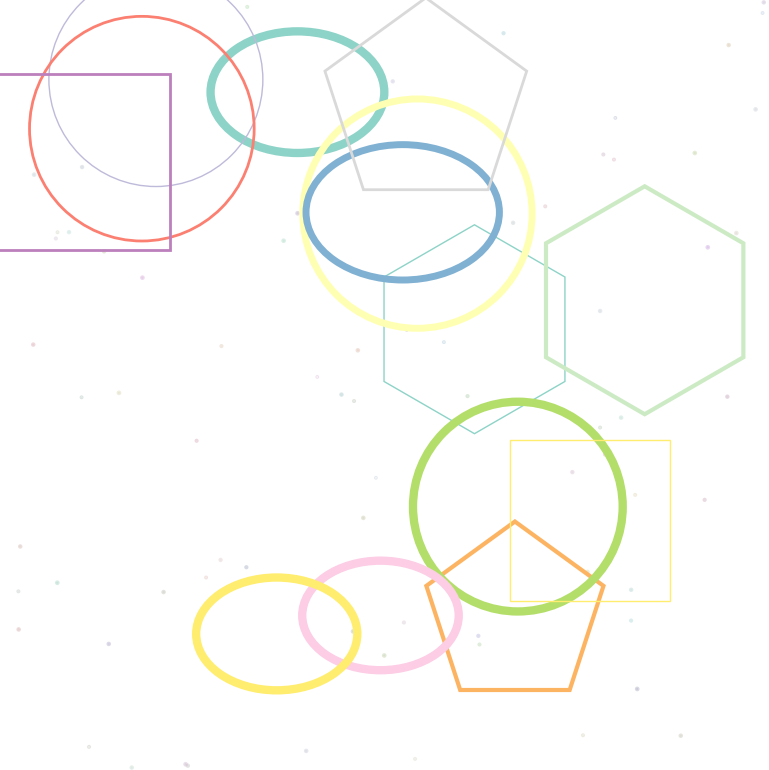[{"shape": "hexagon", "thickness": 0.5, "radius": 0.68, "center": [0.616, 0.572]}, {"shape": "oval", "thickness": 3, "radius": 0.56, "center": [0.386, 0.88]}, {"shape": "circle", "thickness": 2.5, "radius": 0.74, "center": [0.542, 0.723]}, {"shape": "circle", "thickness": 0.5, "radius": 0.69, "center": [0.202, 0.897]}, {"shape": "circle", "thickness": 1, "radius": 0.73, "center": [0.184, 0.833]}, {"shape": "oval", "thickness": 2.5, "radius": 0.63, "center": [0.523, 0.724]}, {"shape": "pentagon", "thickness": 1.5, "radius": 0.6, "center": [0.669, 0.202]}, {"shape": "circle", "thickness": 3, "radius": 0.68, "center": [0.673, 0.342]}, {"shape": "oval", "thickness": 3, "radius": 0.51, "center": [0.494, 0.201]}, {"shape": "pentagon", "thickness": 1, "radius": 0.69, "center": [0.553, 0.865]}, {"shape": "square", "thickness": 1, "radius": 0.57, "center": [0.107, 0.789]}, {"shape": "hexagon", "thickness": 1.5, "radius": 0.74, "center": [0.837, 0.61]}, {"shape": "oval", "thickness": 3, "radius": 0.52, "center": [0.359, 0.177]}, {"shape": "square", "thickness": 0.5, "radius": 0.52, "center": [0.767, 0.324]}]